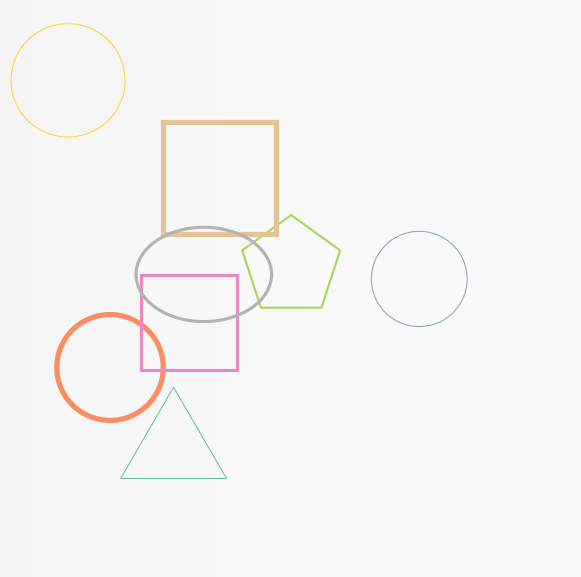[{"shape": "triangle", "thickness": 0.5, "radius": 0.53, "center": [0.299, 0.223]}, {"shape": "circle", "thickness": 2.5, "radius": 0.46, "center": [0.189, 0.363]}, {"shape": "circle", "thickness": 0.5, "radius": 0.41, "center": [0.721, 0.516]}, {"shape": "square", "thickness": 1.5, "radius": 0.41, "center": [0.325, 0.441]}, {"shape": "pentagon", "thickness": 1, "radius": 0.44, "center": [0.501, 0.538]}, {"shape": "circle", "thickness": 0.5, "radius": 0.49, "center": [0.117, 0.86]}, {"shape": "square", "thickness": 2.5, "radius": 0.49, "center": [0.377, 0.691]}, {"shape": "oval", "thickness": 1.5, "radius": 0.58, "center": [0.351, 0.524]}]